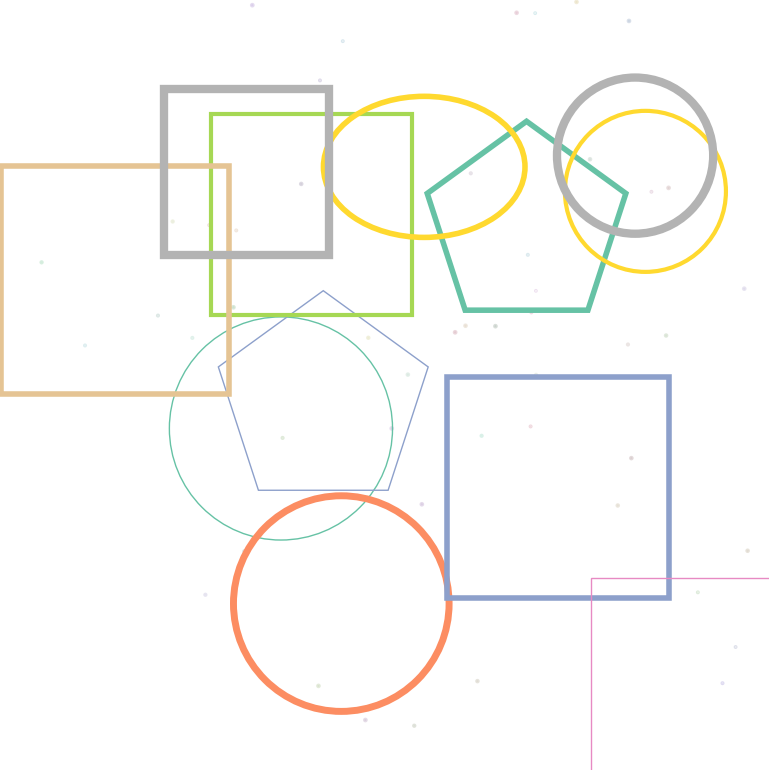[{"shape": "circle", "thickness": 0.5, "radius": 0.72, "center": [0.365, 0.444]}, {"shape": "pentagon", "thickness": 2, "radius": 0.68, "center": [0.684, 0.707]}, {"shape": "circle", "thickness": 2.5, "radius": 0.7, "center": [0.443, 0.216]}, {"shape": "square", "thickness": 2, "radius": 0.72, "center": [0.725, 0.367]}, {"shape": "pentagon", "thickness": 0.5, "radius": 0.72, "center": [0.42, 0.479]}, {"shape": "square", "thickness": 0.5, "radius": 0.66, "center": [0.9, 0.117]}, {"shape": "square", "thickness": 1.5, "radius": 0.65, "center": [0.405, 0.721]}, {"shape": "oval", "thickness": 2, "radius": 0.65, "center": [0.551, 0.783]}, {"shape": "circle", "thickness": 1.5, "radius": 0.52, "center": [0.838, 0.751]}, {"shape": "square", "thickness": 2, "radius": 0.74, "center": [0.15, 0.637]}, {"shape": "circle", "thickness": 3, "radius": 0.51, "center": [0.825, 0.798]}, {"shape": "square", "thickness": 3, "radius": 0.54, "center": [0.32, 0.777]}]